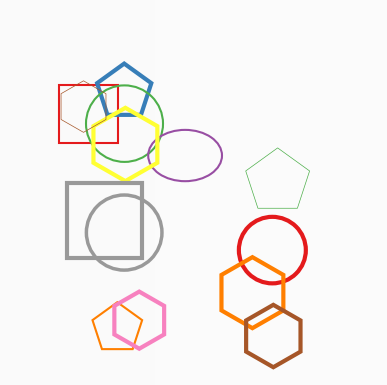[{"shape": "circle", "thickness": 3, "radius": 0.43, "center": [0.703, 0.35]}, {"shape": "square", "thickness": 1.5, "radius": 0.38, "center": [0.228, 0.703]}, {"shape": "pentagon", "thickness": 3, "radius": 0.37, "center": [0.321, 0.761]}, {"shape": "circle", "thickness": 1.5, "radius": 0.5, "center": [0.321, 0.679]}, {"shape": "pentagon", "thickness": 0.5, "radius": 0.43, "center": [0.717, 0.529]}, {"shape": "oval", "thickness": 1.5, "radius": 0.48, "center": [0.478, 0.596]}, {"shape": "pentagon", "thickness": 1.5, "radius": 0.34, "center": [0.303, 0.148]}, {"shape": "hexagon", "thickness": 3, "radius": 0.46, "center": [0.651, 0.24]}, {"shape": "hexagon", "thickness": 3, "radius": 0.48, "center": [0.324, 0.625]}, {"shape": "hexagon", "thickness": 3, "radius": 0.41, "center": [0.705, 0.127]}, {"shape": "hexagon", "thickness": 0.5, "radius": 0.33, "center": [0.216, 0.723]}, {"shape": "hexagon", "thickness": 3, "radius": 0.37, "center": [0.359, 0.168]}, {"shape": "square", "thickness": 3, "radius": 0.48, "center": [0.27, 0.426]}, {"shape": "circle", "thickness": 2.5, "radius": 0.49, "center": [0.32, 0.396]}]